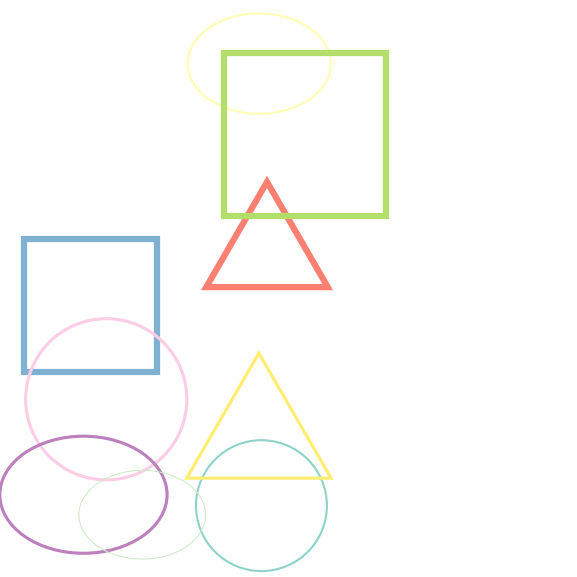[{"shape": "circle", "thickness": 1, "radius": 0.57, "center": [0.453, 0.124]}, {"shape": "oval", "thickness": 1, "radius": 0.62, "center": [0.449, 0.889]}, {"shape": "triangle", "thickness": 3, "radius": 0.61, "center": [0.462, 0.563]}, {"shape": "square", "thickness": 3, "radius": 0.57, "center": [0.157, 0.47]}, {"shape": "square", "thickness": 3, "radius": 0.7, "center": [0.528, 0.766]}, {"shape": "circle", "thickness": 1.5, "radius": 0.7, "center": [0.184, 0.308]}, {"shape": "oval", "thickness": 1.5, "radius": 0.72, "center": [0.144, 0.142]}, {"shape": "oval", "thickness": 0.5, "radius": 0.55, "center": [0.246, 0.108]}, {"shape": "triangle", "thickness": 1.5, "radius": 0.72, "center": [0.448, 0.243]}]